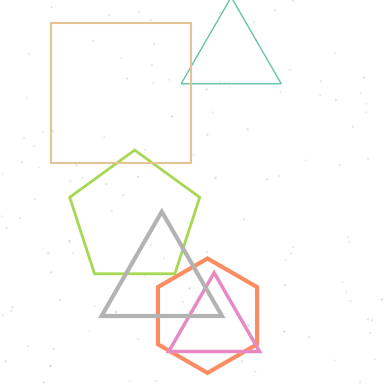[{"shape": "triangle", "thickness": 1, "radius": 0.75, "center": [0.601, 0.858]}, {"shape": "hexagon", "thickness": 3, "radius": 0.74, "center": [0.539, 0.18]}, {"shape": "triangle", "thickness": 2.5, "radius": 0.68, "center": [0.556, 0.155]}, {"shape": "pentagon", "thickness": 2, "radius": 0.89, "center": [0.35, 0.433]}, {"shape": "square", "thickness": 1.5, "radius": 0.91, "center": [0.315, 0.758]}, {"shape": "triangle", "thickness": 3, "radius": 0.9, "center": [0.42, 0.27]}]